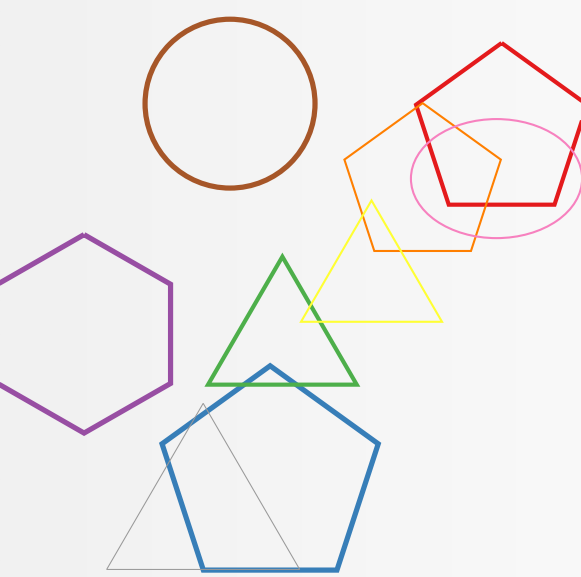[{"shape": "pentagon", "thickness": 2, "radius": 0.77, "center": [0.863, 0.77]}, {"shape": "pentagon", "thickness": 2.5, "radius": 0.98, "center": [0.465, 0.17]}, {"shape": "triangle", "thickness": 2, "radius": 0.74, "center": [0.486, 0.407]}, {"shape": "hexagon", "thickness": 2.5, "radius": 0.86, "center": [0.145, 0.421]}, {"shape": "pentagon", "thickness": 1, "radius": 0.71, "center": [0.727, 0.679]}, {"shape": "triangle", "thickness": 1, "radius": 0.7, "center": [0.639, 0.512]}, {"shape": "circle", "thickness": 2.5, "radius": 0.73, "center": [0.396, 0.82]}, {"shape": "oval", "thickness": 1, "radius": 0.74, "center": [0.854, 0.69]}, {"shape": "triangle", "thickness": 0.5, "radius": 0.96, "center": [0.35, 0.109]}]